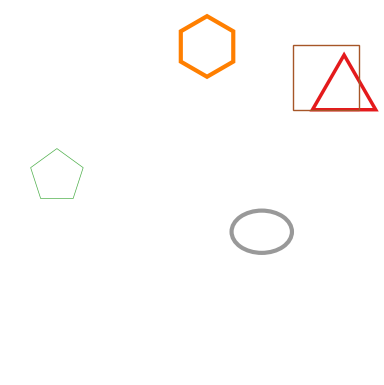[{"shape": "triangle", "thickness": 2.5, "radius": 0.47, "center": [0.894, 0.762]}, {"shape": "pentagon", "thickness": 0.5, "radius": 0.36, "center": [0.148, 0.542]}, {"shape": "hexagon", "thickness": 3, "radius": 0.39, "center": [0.538, 0.879]}, {"shape": "square", "thickness": 1, "radius": 0.42, "center": [0.847, 0.799]}, {"shape": "oval", "thickness": 3, "radius": 0.39, "center": [0.68, 0.398]}]